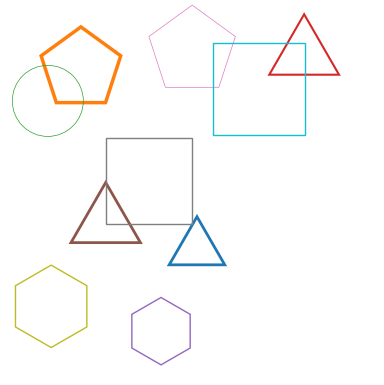[{"shape": "triangle", "thickness": 2, "radius": 0.42, "center": [0.512, 0.354]}, {"shape": "pentagon", "thickness": 2.5, "radius": 0.54, "center": [0.21, 0.821]}, {"shape": "circle", "thickness": 0.5, "radius": 0.46, "center": [0.124, 0.738]}, {"shape": "triangle", "thickness": 1.5, "radius": 0.52, "center": [0.79, 0.858]}, {"shape": "hexagon", "thickness": 1, "radius": 0.44, "center": [0.418, 0.14]}, {"shape": "triangle", "thickness": 2, "radius": 0.52, "center": [0.275, 0.422]}, {"shape": "pentagon", "thickness": 0.5, "radius": 0.59, "center": [0.499, 0.869]}, {"shape": "square", "thickness": 1, "radius": 0.56, "center": [0.387, 0.529]}, {"shape": "hexagon", "thickness": 1, "radius": 0.54, "center": [0.133, 0.204]}, {"shape": "square", "thickness": 1, "radius": 0.6, "center": [0.673, 0.77]}]